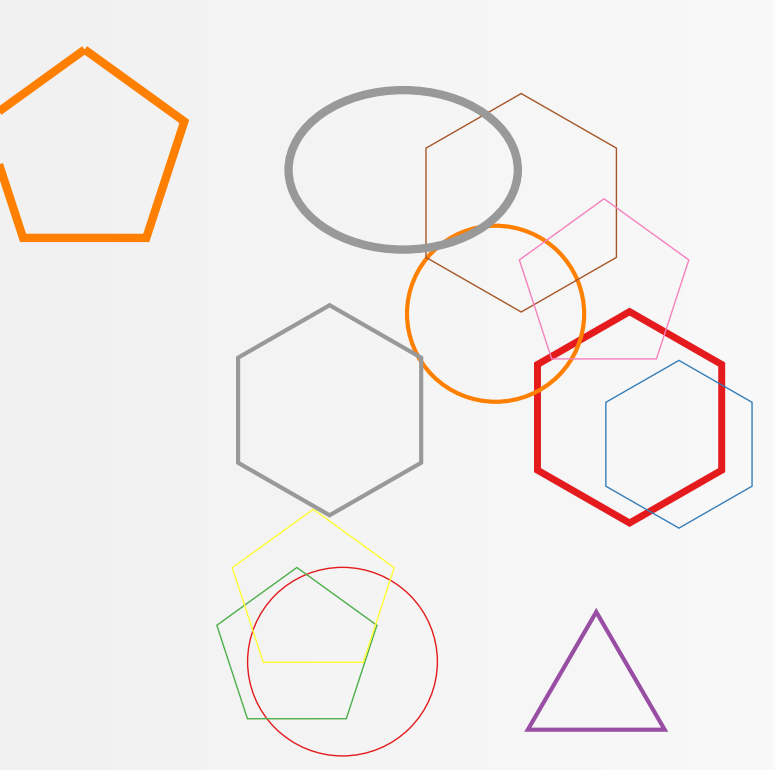[{"shape": "circle", "thickness": 0.5, "radius": 0.61, "center": [0.442, 0.141]}, {"shape": "hexagon", "thickness": 2.5, "radius": 0.69, "center": [0.812, 0.458]}, {"shape": "hexagon", "thickness": 0.5, "radius": 0.54, "center": [0.876, 0.423]}, {"shape": "pentagon", "thickness": 0.5, "radius": 0.54, "center": [0.383, 0.154]}, {"shape": "triangle", "thickness": 1.5, "radius": 0.51, "center": [0.769, 0.103]}, {"shape": "circle", "thickness": 1.5, "radius": 0.57, "center": [0.639, 0.593]}, {"shape": "pentagon", "thickness": 3, "radius": 0.68, "center": [0.109, 0.8]}, {"shape": "pentagon", "thickness": 0.5, "radius": 0.55, "center": [0.404, 0.229]}, {"shape": "hexagon", "thickness": 0.5, "radius": 0.71, "center": [0.673, 0.737]}, {"shape": "pentagon", "thickness": 0.5, "radius": 0.57, "center": [0.779, 0.627]}, {"shape": "hexagon", "thickness": 1.5, "radius": 0.68, "center": [0.425, 0.467]}, {"shape": "oval", "thickness": 3, "radius": 0.74, "center": [0.52, 0.779]}]